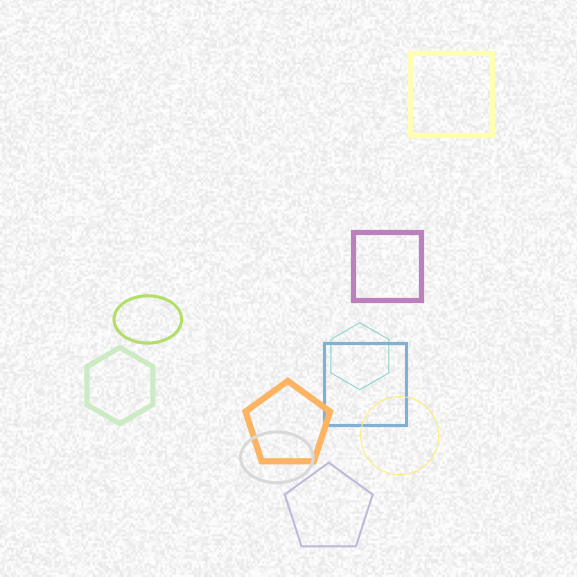[{"shape": "hexagon", "thickness": 0.5, "radius": 0.29, "center": [0.623, 0.382]}, {"shape": "square", "thickness": 2.5, "radius": 0.35, "center": [0.781, 0.837]}, {"shape": "pentagon", "thickness": 1, "radius": 0.4, "center": [0.569, 0.118]}, {"shape": "square", "thickness": 1.5, "radius": 0.36, "center": [0.632, 0.335]}, {"shape": "pentagon", "thickness": 3, "radius": 0.38, "center": [0.498, 0.263]}, {"shape": "oval", "thickness": 1.5, "radius": 0.29, "center": [0.256, 0.446]}, {"shape": "oval", "thickness": 1.5, "radius": 0.31, "center": [0.479, 0.207]}, {"shape": "square", "thickness": 2.5, "radius": 0.29, "center": [0.671, 0.539]}, {"shape": "hexagon", "thickness": 2.5, "radius": 0.33, "center": [0.208, 0.331]}, {"shape": "circle", "thickness": 0.5, "radius": 0.34, "center": [0.692, 0.245]}]